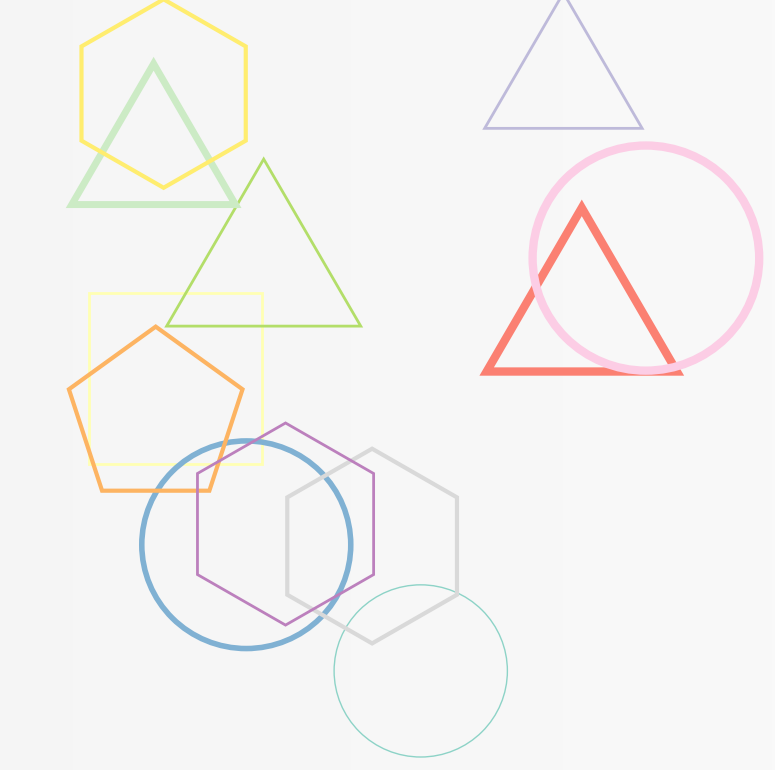[{"shape": "circle", "thickness": 0.5, "radius": 0.56, "center": [0.543, 0.129]}, {"shape": "square", "thickness": 1, "radius": 0.56, "center": [0.227, 0.509]}, {"shape": "triangle", "thickness": 1, "radius": 0.59, "center": [0.727, 0.892]}, {"shape": "triangle", "thickness": 3, "radius": 0.71, "center": [0.751, 0.588]}, {"shape": "circle", "thickness": 2, "radius": 0.67, "center": [0.318, 0.293]}, {"shape": "pentagon", "thickness": 1.5, "radius": 0.59, "center": [0.201, 0.458]}, {"shape": "triangle", "thickness": 1, "radius": 0.72, "center": [0.34, 0.649]}, {"shape": "circle", "thickness": 3, "radius": 0.73, "center": [0.833, 0.665]}, {"shape": "hexagon", "thickness": 1.5, "radius": 0.63, "center": [0.48, 0.291]}, {"shape": "hexagon", "thickness": 1, "radius": 0.66, "center": [0.368, 0.319]}, {"shape": "triangle", "thickness": 2.5, "radius": 0.61, "center": [0.198, 0.795]}, {"shape": "hexagon", "thickness": 1.5, "radius": 0.61, "center": [0.211, 0.879]}]